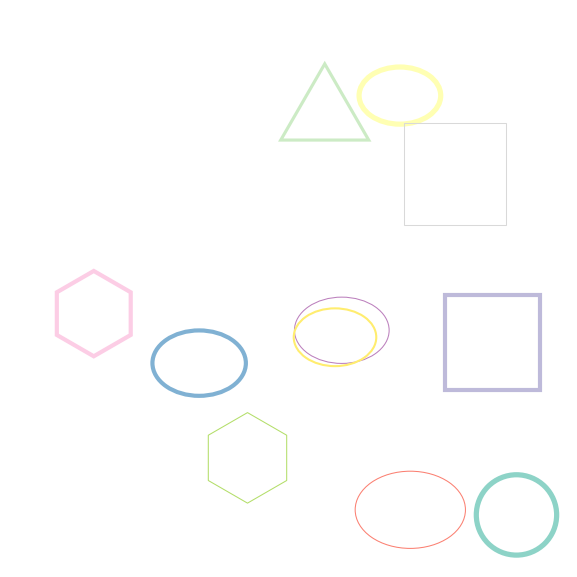[{"shape": "circle", "thickness": 2.5, "radius": 0.35, "center": [0.894, 0.107]}, {"shape": "oval", "thickness": 2.5, "radius": 0.35, "center": [0.692, 0.834]}, {"shape": "square", "thickness": 2, "radius": 0.41, "center": [0.853, 0.406]}, {"shape": "oval", "thickness": 0.5, "radius": 0.48, "center": [0.71, 0.116]}, {"shape": "oval", "thickness": 2, "radius": 0.4, "center": [0.345, 0.37]}, {"shape": "hexagon", "thickness": 0.5, "radius": 0.39, "center": [0.429, 0.206]}, {"shape": "hexagon", "thickness": 2, "radius": 0.37, "center": [0.162, 0.456]}, {"shape": "square", "thickness": 0.5, "radius": 0.44, "center": [0.788, 0.698]}, {"shape": "oval", "thickness": 0.5, "radius": 0.41, "center": [0.592, 0.427]}, {"shape": "triangle", "thickness": 1.5, "radius": 0.44, "center": [0.562, 0.801]}, {"shape": "oval", "thickness": 1, "radius": 0.36, "center": [0.58, 0.415]}]